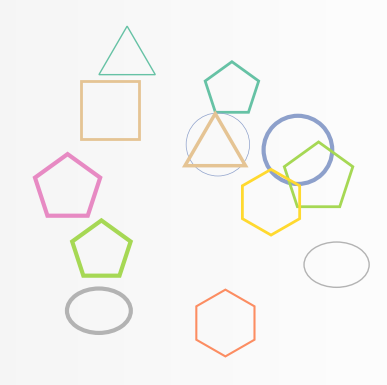[{"shape": "triangle", "thickness": 1, "radius": 0.42, "center": [0.328, 0.848]}, {"shape": "pentagon", "thickness": 2, "radius": 0.36, "center": [0.599, 0.767]}, {"shape": "hexagon", "thickness": 1.5, "radius": 0.43, "center": [0.582, 0.161]}, {"shape": "circle", "thickness": 0.5, "radius": 0.41, "center": [0.562, 0.625]}, {"shape": "circle", "thickness": 3, "radius": 0.44, "center": [0.769, 0.611]}, {"shape": "pentagon", "thickness": 3, "radius": 0.44, "center": [0.174, 0.511]}, {"shape": "pentagon", "thickness": 2, "radius": 0.46, "center": [0.822, 0.538]}, {"shape": "pentagon", "thickness": 3, "radius": 0.4, "center": [0.262, 0.348]}, {"shape": "hexagon", "thickness": 2, "radius": 0.43, "center": [0.699, 0.475]}, {"shape": "square", "thickness": 2, "radius": 0.38, "center": [0.284, 0.715]}, {"shape": "triangle", "thickness": 2.5, "radius": 0.45, "center": [0.555, 0.615]}, {"shape": "oval", "thickness": 3, "radius": 0.41, "center": [0.255, 0.193]}, {"shape": "oval", "thickness": 1, "radius": 0.42, "center": [0.869, 0.313]}]